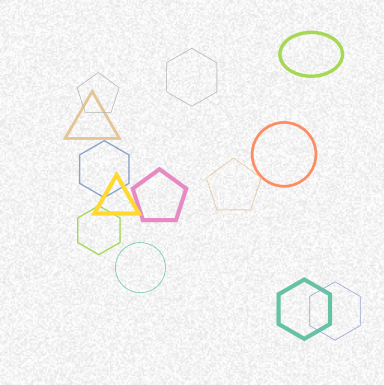[{"shape": "hexagon", "thickness": 3, "radius": 0.39, "center": [0.79, 0.197]}, {"shape": "circle", "thickness": 0.5, "radius": 0.33, "center": [0.365, 0.305]}, {"shape": "circle", "thickness": 2, "radius": 0.41, "center": [0.738, 0.599]}, {"shape": "hexagon", "thickness": 0.5, "radius": 0.38, "center": [0.87, 0.192]}, {"shape": "hexagon", "thickness": 1, "radius": 0.37, "center": [0.271, 0.561]}, {"shape": "pentagon", "thickness": 3, "radius": 0.37, "center": [0.414, 0.487]}, {"shape": "hexagon", "thickness": 1, "radius": 0.32, "center": [0.257, 0.402]}, {"shape": "oval", "thickness": 2.5, "radius": 0.41, "center": [0.808, 0.859]}, {"shape": "triangle", "thickness": 3, "radius": 0.33, "center": [0.303, 0.479]}, {"shape": "triangle", "thickness": 2, "radius": 0.41, "center": [0.24, 0.681]}, {"shape": "pentagon", "thickness": 0.5, "radius": 0.37, "center": [0.607, 0.515]}, {"shape": "hexagon", "thickness": 0.5, "radius": 0.38, "center": [0.498, 0.799]}, {"shape": "pentagon", "thickness": 0.5, "radius": 0.29, "center": [0.255, 0.755]}]